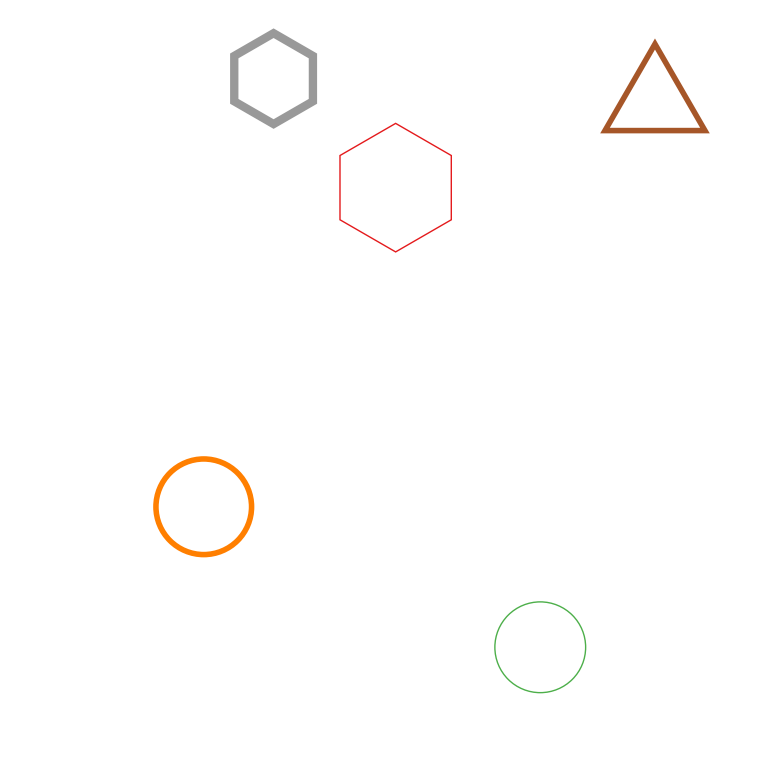[{"shape": "hexagon", "thickness": 0.5, "radius": 0.42, "center": [0.514, 0.756]}, {"shape": "circle", "thickness": 0.5, "radius": 0.29, "center": [0.702, 0.159]}, {"shape": "circle", "thickness": 2, "radius": 0.31, "center": [0.265, 0.342]}, {"shape": "triangle", "thickness": 2, "radius": 0.37, "center": [0.851, 0.868]}, {"shape": "hexagon", "thickness": 3, "radius": 0.29, "center": [0.355, 0.898]}]